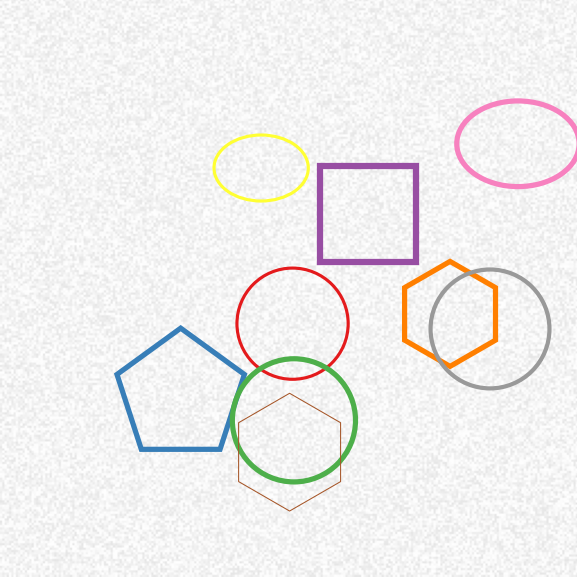[{"shape": "circle", "thickness": 1.5, "radius": 0.48, "center": [0.507, 0.439]}, {"shape": "pentagon", "thickness": 2.5, "radius": 0.58, "center": [0.313, 0.315]}, {"shape": "circle", "thickness": 2.5, "radius": 0.53, "center": [0.509, 0.271]}, {"shape": "square", "thickness": 3, "radius": 0.42, "center": [0.637, 0.629]}, {"shape": "hexagon", "thickness": 2.5, "radius": 0.45, "center": [0.779, 0.456]}, {"shape": "oval", "thickness": 1.5, "radius": 0.41, "center": [0.452, 0.708]}, {"shape": "hexagon", "thickness": 0.5, "radius": 0.51, "center": [0.501, 0.216]}, {"shape": "oval", "thickness": 2.5, "radius": 0.53, "center": [0.897, 0.75]}, {"shape": "circle", "thickness": 2, "radius": 0.51, "center": [0.849, 0.43]}]